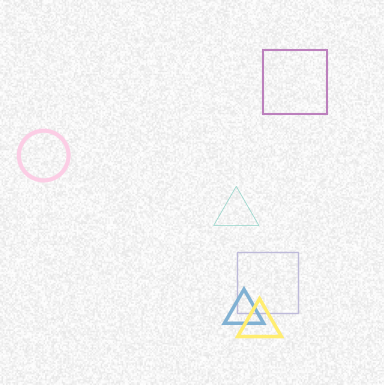[{"shape": "triangle", "thickness": 0.5, "radius": 0.34, "center": [0.614, 0.448]}, {"shape": "square", "thickness": 1, "radius": 0.4, "center": [0.694, 0.265]}, {"shape": "triangle", "thickness": 2.5, "radius": 0.29, "center": [0.634, 0.19]}, {"shape": "circle", "thickness": 3, "radius": 0.32, "center": [0.114, 0.596]}, {"shape": "square", "thickness": 1.5, "radius": 0.42, "center": [0.765, 0.787]}, {"shape": "triangle", "thickness": 2.5, "radius": 0.33, "center": [0.674, 0.159]}]